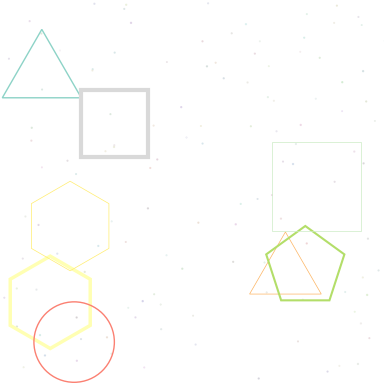[{"shape": "triangle", "thickness": 1, "radius": 0.59, "center": [0.109, 0.805]}, {"shape": "hexagon", "thickness": 2.5, "radius": 0.6, "center": [0.13, 0.215]}, {"shape": "circle", "thickness": 1, "radius": 0.52, "center": [0.193, 0.112]}, {"shape": "triangle", "thickness": 0.5, "radius": 0.54, "center": [0.741, 0.29]}, {"shape": "pentagon", "thickness": 1.5, "radius": 0.53, "center": [0.793, 0.306]}, {"shape": "square", "thickness": 3, "radius": 0.43, "center": [0.297, 0.679]}, {"shape": "square", "thickness": 0.5, "radius": 0.58, "center": [0.822, 0.516]}, {"shape": "hexagon", "thickness": 0.5, "radius": 0.58, "center": [0.182, 0.413]}]